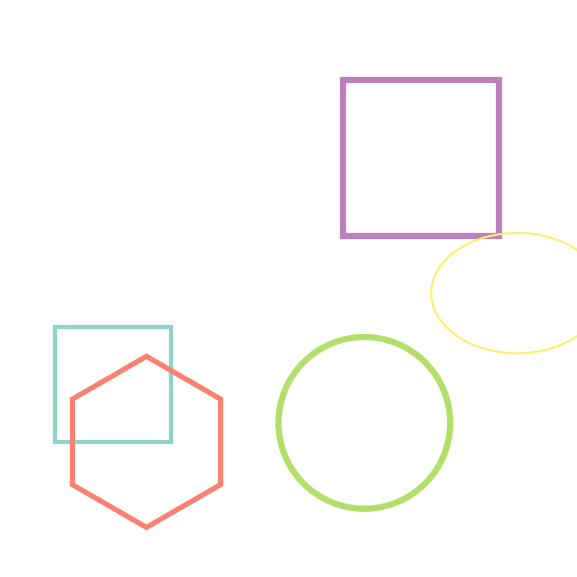[{"shape": "square", "thickness": 2, "radius": 0.5, "center": [0.196, 0.333]}, {"shape": "hexagon", "thickness": 2.5, "radius": 0.74, "center": [0.254, 0.234]}, {"shape": "circle", "thickness": 3, "radius": 0.74, "center": [0.631, 0.267]}, {"shape": "square", "thickness": 3, "radius": 0.68, "center": [0.728, 0.726]}, {"shape": "oval", "thickness": 1, "radius": 0.74, "center": [0.896, 0.492]}]